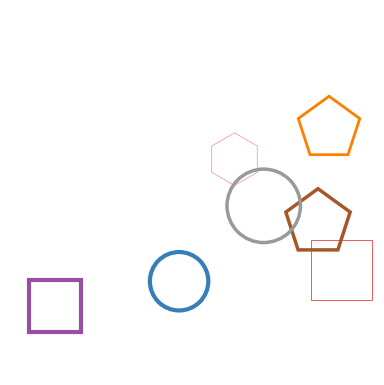[{"shape": "square", "thickness": 0.5, "radius": 0.39, "center": [0.887, 0.299]}, {"shape": "circle", "thickness": 3, "radius": 0.38, "center": [0.465, 0.269]}, {"shape": "square", "thickness": 3, "radius": 0.34, "center": [0.143, 0.205]}, {"shape": "pentagon", "thickness": 2, "radius": 0.42, "center": [0.855, 0.666]}, {"shape": "pentagon", "thickness": 2.5, "radius": 0.44, "center": [0.826, 0.422]}, {"shape": "hexagon", "thickness": 0.5, "radius": 0.34, "center": [0.609, 0.587]}, {"shape": "circle", "thickness": 2.5, "radius": 0.48, "center": [0.685, 0.465]}]